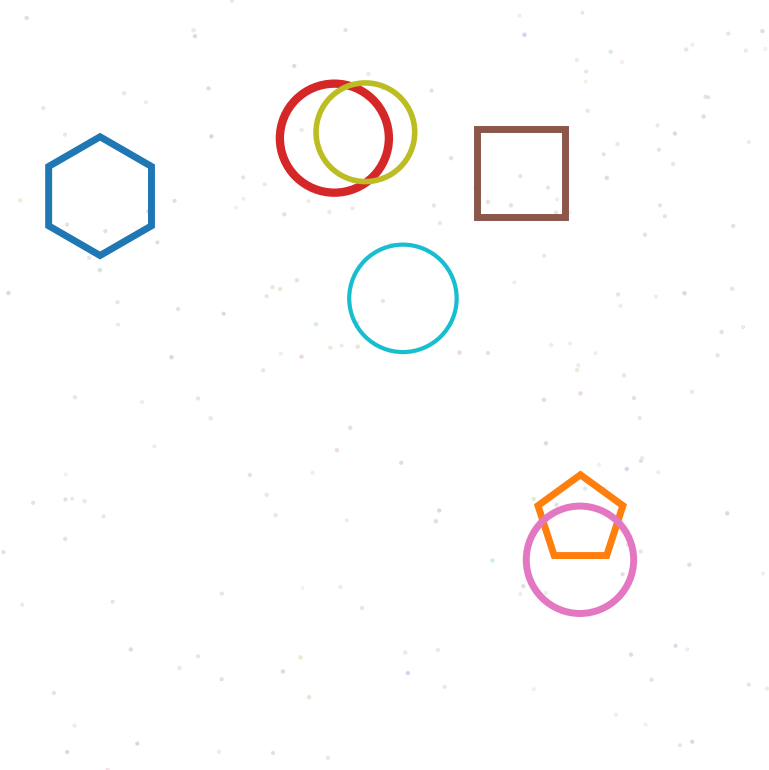[{"shape": "hexagon", "thickness": 2.5, "radius": 0.39, "center": [0.13, 0.745]}, {"shape": "pentagon", "thickness": 2.5, "radius": 0.29, "center": [0.754, 0.325]}, {"shape": "circle", "thickness": 3, "radius": 0.35, "center": [0.434, 0.821]}, {"shape": "square", "thickness": 2.5, "radius": 0.29, "center": [0.677, 0.776]}, {"shape": "circle", "thickness": 2.5, "radius": 0.35, "center": [0.753, 0.273]}, {"shape": "circle", "thickness": 2, "radius": 0.32, "center": [0.475, 0.828]}, {"shape": "circle", "thickness": 1.5, "radius": 0.35, "center": [0.523, 0.613]}]